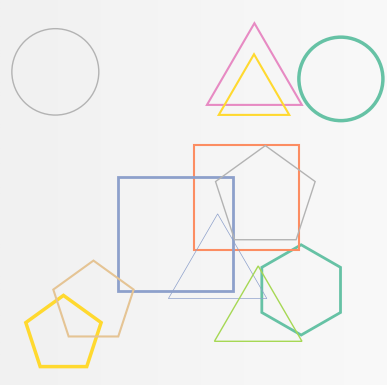[{"shape": "hexagon", "thickness": 2, "radius": 0.59, "center": [0.777, 0.247]}, {"shape": "circle", "thickness": 2.5, "radius": 0.54, "center": [0.88, 0.795]}, {"shape": "square", "thickness": 1.5, "radius": 0.68, "center": [0.636, 0.487]}, {"shape": "square", "thickness": 2, "radius": 0.74, "center": [0.453, 0.393]}, {"shape": "triangle", "thickness": 0.5, "radius": 0.73, "center": [0.562, 0.298]}, {"shape": "triangle", "thickness": 1.5, "radius": 0.71, "center": [0.657, 0.798]}, {"shape": "triangle", "thickness": 1, "radius": 0.65, "center": [0.666, 0.179]}, {"shape": "pentagon", "thickness": 2.5, "radius": 0.51, "center": [0.164, 0.13]}, {"shape": "triangle", "thickness": 1.5, "radius": 0.53, "center": [0.656, 0.754]}, {"shape": "pentagon", "thickness": 1.5, "radius": 0.54, "center": [0.241, 0.214]}, {"shape": "pentagon", "thickness": 1, "radius": 0.68, "center": [0.685, 0.487]}, {"shape": "circle", "thickness": 1, "radius": 0.56, "center": [0.143, 0.813]}]